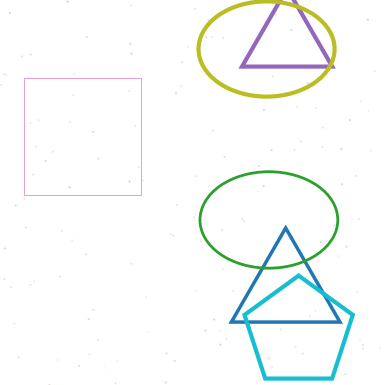[{"shape": "triangle", "thickness": 2.5, "radius": 0.81, "center": [0.742, 0.245]}, {"shape": "oval", "thickness": 2, "radius": 0.89, "center": [0.698, 0.429]}, {"shape": "triangle", "thickness": 3, "radius": 0.68, "center": [0.746, 0.895]}, {"shape": "square", "thickness": 0.5, "radius": 0.76, "center": [0.215, 0.644]}, {"shape": "oval", "thickness": 3, "radius": 0.88, "center": [0.692, 0.873]}, {"shape": "pentagon", "thickness": 3, "radius": 0.74, "center": [0.776, 0.136]}]